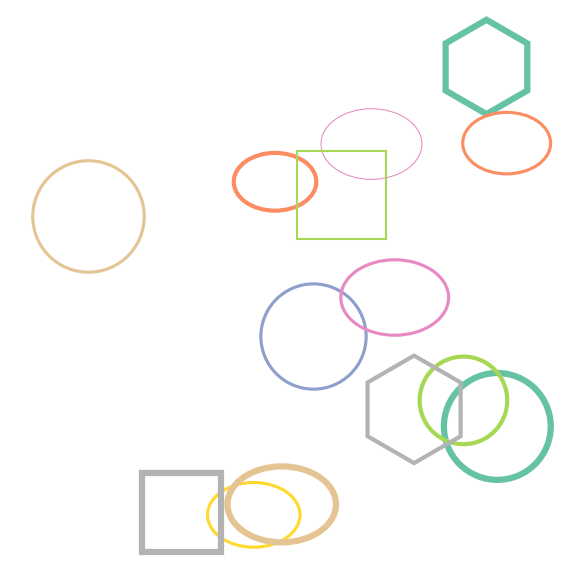[{"shape": "circle", "thickness": 3, "radius": 0.46, "center": [0.861, 0.261]}, {"shape": "hexagon", "thickness": 3, "radius": 0.41, "center": [0.842, 0.883]}, {"shape": "oval", "thickness": 1.5, "radius": 0.38, "center": [0.877, 0.751]}, {"shape": "oval", "thickness": 2, "radius": 0.36, "center": [0.476, 0.684]}, {"shape": "circle", "thickness": 1.5, "radius": 0.46, "center": [0.543, 0.416]}, {"shape": "oval", "thickness": 0.5, "radius": 0.44, "center": [0.643, 0.75]}, {"shape": "oval", "thickness": 1.5, "radius": 0.47, "center": [0.683, 0.484]}, {"shape": "circle", "thickness": 2, "radius": 0.38, "center": [0.803, 0.306]}, {"shape": "square", "thickness": 1, "radius": 0.38, "center": [0.592, 0.662]}, {"shape": "oval", "thickness": 1.5, "radius": 0.4, "center": [0.439, 0.108]}, {"shape": "oval", "thickness": 3, "radius": 0.47, "center": [0.488, 0.126]}, {"shape": "circle", "thickness": 1.5, "radius": 0.48, "center": [0.153, 0.624]}, {"shape": "hexagon", "thickness": 2, "radius": 0.47, "center": [0.717, 0.29]}, {"shape": "square", "thickness": 3, "radius": 0.34, "center": [0.315, 0.112]}]